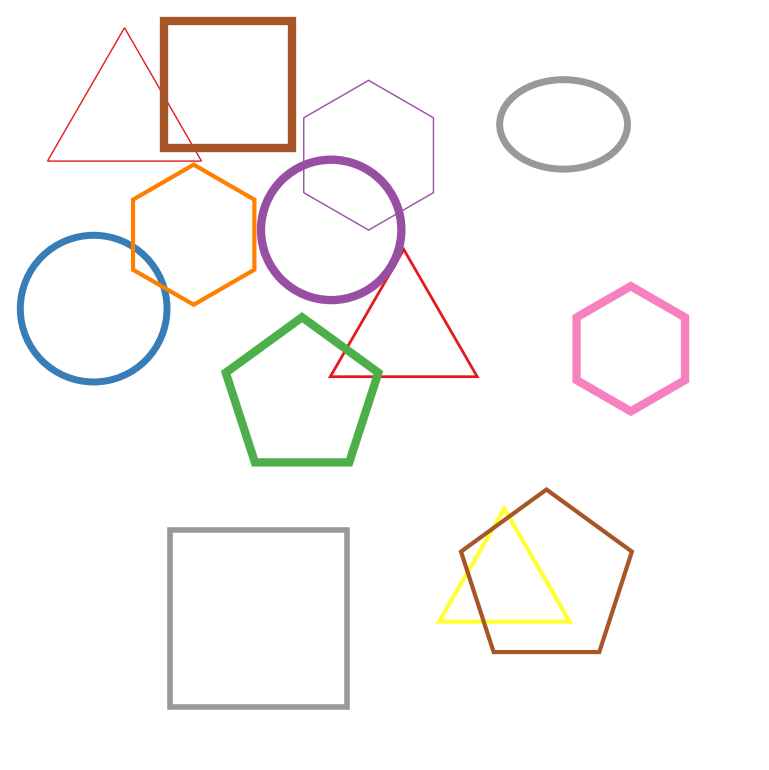[{"shape": "triangle", "thickness": 0.5, "radius": 0.58, "center": [0.162, 0.849]}, {"shape": "triangle", "thickness": 1, "radius": 0.55, "center": [0.524, 0.566]}, {"shape": "circle", "thickness": 2.5, "radius": 0.48, "center": [0.122, 0.599]}, {"shape": "pentagon", "thickness": 3, "radius": 0.52, "center": [0.392, 0.484]}, {"shape": "hexagon", "thickness": 0.5, "radius": 0.49, "center": [0.479, 0.798]}, {"shape": "circle", "thickness": 3, "radius": 0.46, "center": [0.43, 0.701]}, {"shape": "hexagon", "thickness": 1.5, "radius": 0.45, "center": [0.252, 0.695]}, {"shape": "triangle", "thickness": 1.5, "radius": 0.49, "center": [0.655, 0.242]}, {"shape": "square", "thickness": 3, "radius": 0.41, "center": [0.296, 0.89]}, {"shape": "pentagon", "thickness": 1.5, "radius": 0.58, "center": [0.71, 0.248]}, {"shape": "hexagon", "thickness": 3, "radius": 0.41, "center": [0.819, 0.547]}, {"shape": "square", "thickness": 2, "radius": 0.58, "center": [0.336, 0.196]}, {"shape": "oval", "thickness": 2.5, "radius": 0.41, "center": [0.732, 0.838]}]